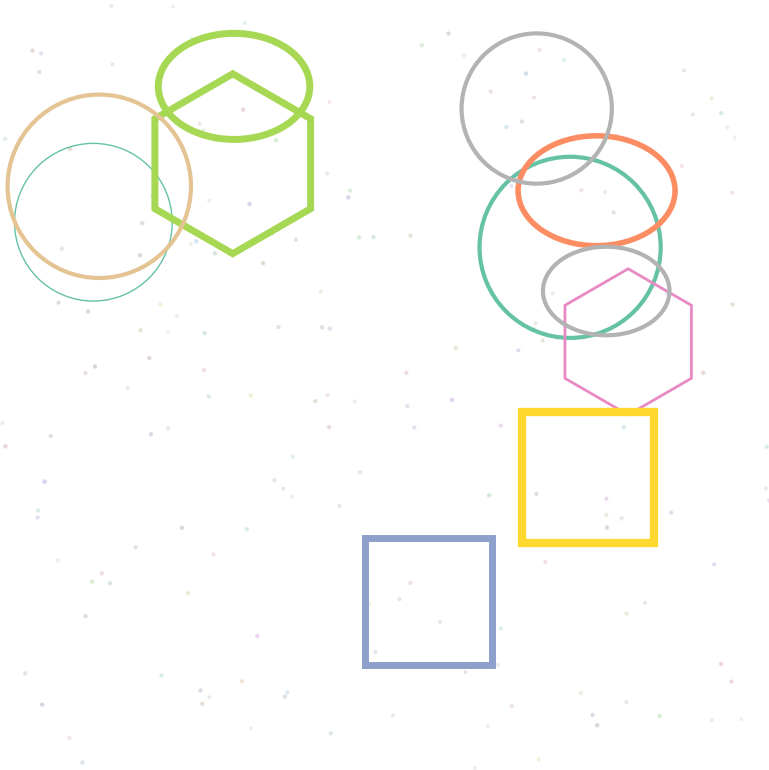[{"shape": "circle", "thickness": 1.5, "radius": 0.59, "center": [0.74, 0.679]}, {"shape": "circle", "thickness": 0.5, "radius": 0.51, "center": [0.121, 0.711]}, {"shape": "oval", "thickness": 2, "radius": 0.51, "center": [0.775, 0.752]}, {"shape": "square", "thickness": 2.5, "radius": 0.41, "center": [0.557, 0.219]}, {"shape": "hexagon", "thickness": 1, "radius": 0.47, "center": [0.816, 0.556]}, {"shape": "oval", "thickness": 2.5, "radius": 0.49, "center": [0.304, 0.888]}, {"shape": "hexagon", "thickness": 2.5, "radius": 0.58, "center": [0.302, 0.787]}, {"shape": "square", "thickness": 3, "radius": 0.43, "center": [0.764, 0.38]}, {"shape": "circle", "thickness": 1.5, "radius": 0.6, "center": [0.129, 0.758]}, {"shape": "circle", "thickness": 1.5, "radius": 0.49, "center": [0.697, 0.859]}, {"shape": "oval", "thickness": 1.5, "radius": 0.41, "center": [0.787, 0.622]}]